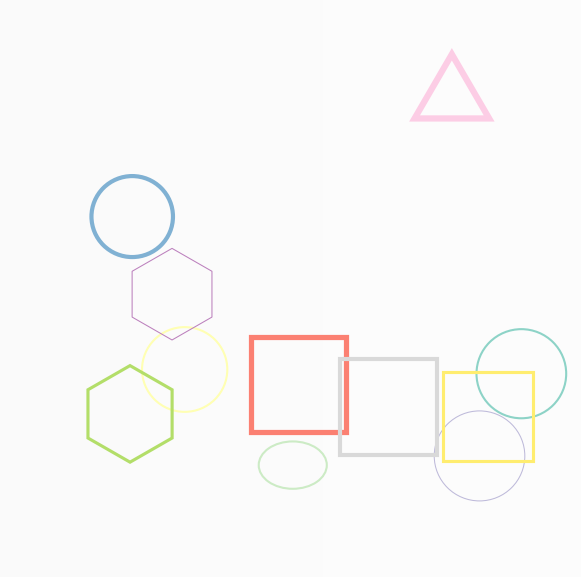[{"shape": "circle", "thickness": 1, "radius": 0.39, "center": [0.897, 0.352]}, {"shape": "circle", "thickness": 1, "radius": 0.37, "center": [0.318, 0.359]}, {"shape": "circle", "thickness": 0.5, "radius": 0.39, "center": [0.825, 0.21]}, {"shape": "square", "thickness": 2.5, "radius": 0.41, "center": [0.513, 0.334]}, {"shape": "circle", "thickness": 2, "radius": 0.35, "center": [0.227, 0.624]}, {"shape": "hexagon", "thickness": 1.5, "radius": 0.42, "center": [0.224, 0.282]}, {"shape": "triangle", "thickness": 3, "radius": 0.37, "center": [0.777, 0.831]}, {"shape": "square", "thickness": 2, "radius": 0.42, "center": [0.668, 0.295]}, {"shape": "hexagon", "thickness": 0.5, "radius": 0.4, "center": [0.296, 0.49]}, {"shape": "oval", "thickness": 1, "radius": 0.29, "center": [0.504, 0.194]}, {"shape": "square", "thickness": 1.5, "radius": 0.39, "center": [0.839, 0.278]}]